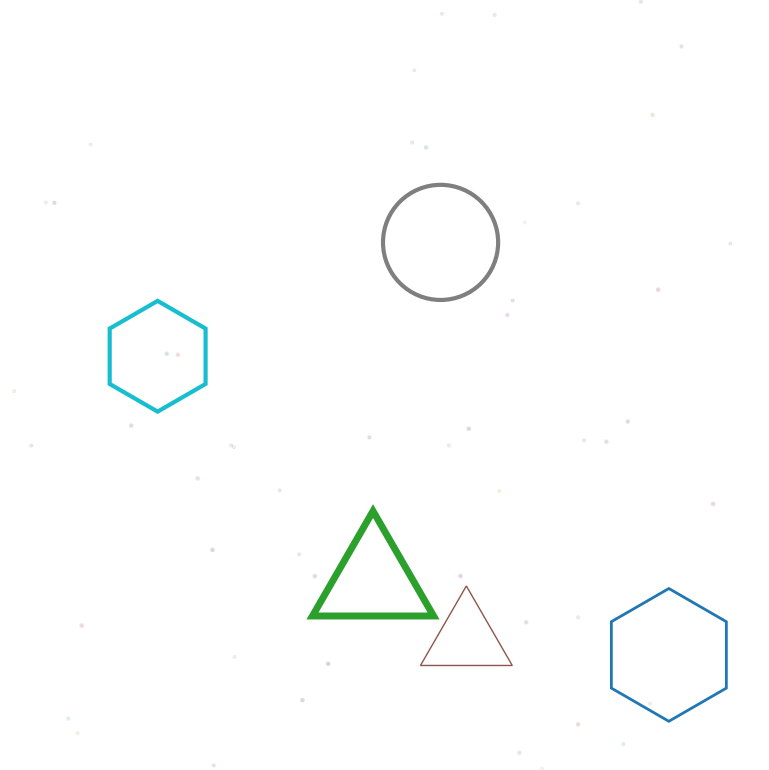[{"shape": "hexagon", "thickness": 1, "radius": 0.43, "center": [0.869, 0.149]}, {"shape": "triangle", "thickness": 2.5, "radius": 0.45, "center": [0.484, 0.245]}, {"shape": "triangle", "thickness": 0.5, "radius": 0.34, "center": [0.606, 0.17]}, {"shape": "circle", "thickness": 1.5, "radius": 0.37, "center": [0.572, 0.685]}, {"shape": "hexagon", "thickness": 1.5, "radius": 0.36, "center": [0.205, 0.537]}]